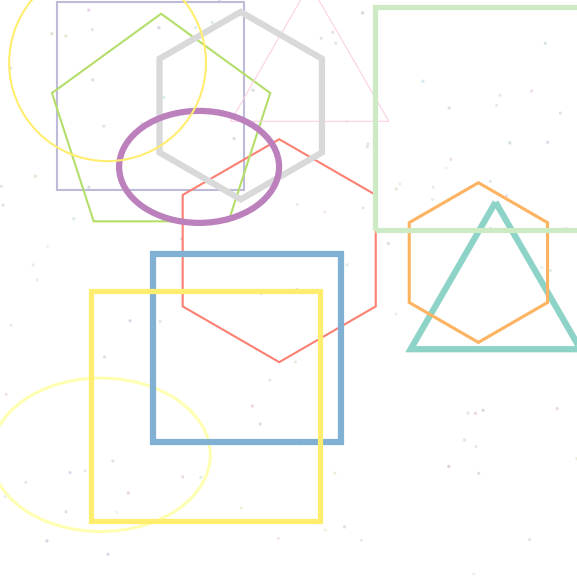[{"shape": "triangle", "thickness": 3, "radius": 0.85, "center": [0.858, 0.479]}, {"shape": "oval", "thickness": 1.5, "radius": 0.95, "center": [0.174, 0.212]}, {"shape": "square", "thickness": 1, "radius": 0.81, "center": [0.261, 0.833]}, {"shape": "hexagon", "thickness": 1, "radius": 0.97, "center": [0.484, 0.565]}, {"shape": "square", "thickness": 3, "radius": 0.81, "center": [0.428, 0.396]}, {"shape": "hexagon", "thickness": 1.5, "radius": 0.69, "center": [0.828, 0.545]}, {"shape": "pentagon", "thickness": 1, "radius": 0.99, "center": [0.279, 0.777]}, {"shape": "triangle", "thickness": 0.5, "radius": 0.79, "center": [0.536, 0.868]}, {"shape": "hexagon", "thickness": 3, "radius": 0.81, "center": [0.417, 0.816]}, {"shape": "oval", "thickness": 3, "radius": 0.69, "center": [0.345, 0.71]}, {"shape": "square", "thickness": 2.5, "radius": 0.96, "center": [0.842, 0.794]}, {"shape": "circle", "thickness": 1, "radius": 0.85, "center": [0.186, 0.891]}, {"shape": "square", "thickness": 2.5, "radius": 0.99, "center": [0.356, 0.296]}]